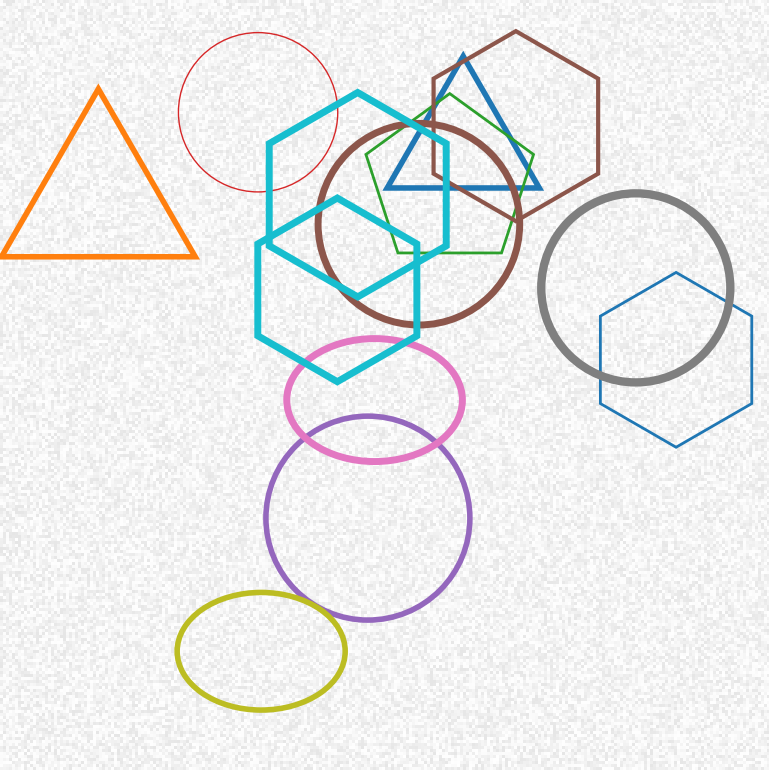[{"shape": "hexagon", "thickness": 1, "radius": 0.57, "center": [0.878, 0.533]}, {"shape": "triangle", "thickness": 2, "radius": 0.57, "center": [0.602, 0.813]}, {"shape": "triangle", "thickness": 2, "radius": 0.73, "center": [0.128, 0.739]}, {"shape": "pentagon", "thickness": 1, "radius": 0.57, "center": [0.584, 0.764]}, {"shape": "circle", "thickness": 0.5, "radius": 0.52, "center": [0.335, 0.854]}, {"shape": "circle", "thickness": 2, "radius": 0.66, "center": [0.478, 0.327]}, {"shape": "circle", "thickness": 2.5, "radius": 0.65, "center": [0.544, 0.709]}, {"shape": "hexagon", "thickness": 1.5, "radius": 0.62, "center": [0.67, 0.836]}, {"shape": "oval", "thickness": 2.5, "radius": 0.57, "center": [0.486, 0.48]}, {"shape": "circle", "thickness": 3, "radius": 0.61, "center": [0.826, 0.626]}, {"shape": "oval", "thickness": 2, "radius": 0.55, "center": [0.339, 0.154]}, {"shape": "hexagon", "thickness": 2.5, "radius": 0.66, "center": [0.465, 0.747]}, {"shape": "hexagon", "thickness": 2.5, "radius": 0.6, "center": [0.438, 0.624]}]